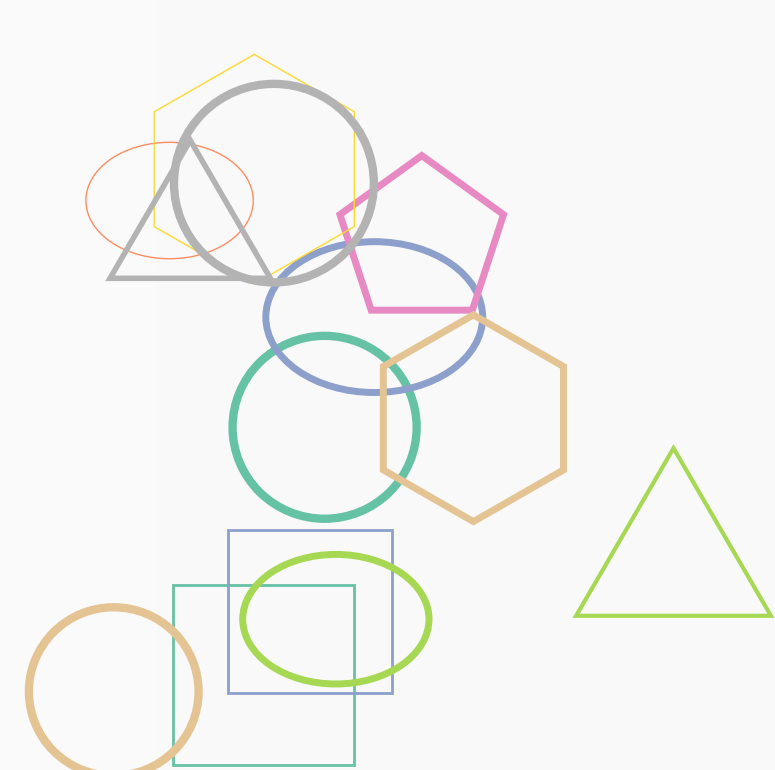[{"shape": "square", "thickness": 1, "radius": 0.58, "center": [0.34, 0.123]}, {"shape": "circle", "thickness": 3, "radius": 0.59, "center": [0.419, 0.445]}, {"shape": "oval", "thickness": 0.5, "radius": 0.54, "center": [0.219, 0.74]}, {"shape": "oval", "thickness": 2.5, "radius": 0.7, "center": [0.483, 0.588]}, {"shape": "square", "thickness": 1, "radius": 0.53, "center": [0.4, 0.206]}, {"shape": "pentagon", "thickness": 2.5, "radius": 0.55, "center": [0.544, 0.687]}, {"shape": "oval", "thickness": 2.5, "radius": 0.6, "center": [0.433, 0.196]}, {"shape": "triangle", "thickness": 1.5, "radius": 0.73, "center": [0.869, 0.273]}, {"shape": "hexagon", "thickness": 0.5, "radius": 0.75, "center": [0.328, 0.78]}, {"shape": "circle", "thickness": 3, "radius": 0.55, "center": [0.147, 0.102]}, {"shape": "hexagon", "thickness": 2.5, "radius": 0.67, "center": [0.611, 0.457]}, {"shape": "triangle", "thickness": 2, "radius": 0.6, "center": [0.245, 0.698]}, {"shape": "circle", "thickness": 3, "radius": 0.64, "center": [0.353, 0.762]}]